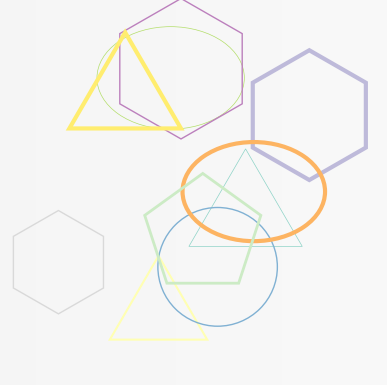[{"shape": "triangle", "thickness": 0.5, "radius": 0.84, "center": [0.634, 0.444]}, {"shape": "triangle", "thickness": 1.5, "radius": 0.73, "center": [0.409, 0.19]}, {"shape": "hexagon", "thickness": 3, "radius": 0.84, "center": [0.798, 0.701]}, {"shape": "circle", "thickness": 1, "radius": 0.77, "center": [0.562, 0.307]}, {"shape": "oval", "thickness": 3, "radius": 0.92, "center": [0.655, 0.502]}, {"shape": "oval", "thickness": 0.5, "radius": 0.95, "center": [0.44, 0.798]}, {"shape": "hexagon", "thickness": 1, "radius": 0.67, "center": [0.151, 0.319]}, {"shape": "hexagon", "thickness": 1, "radius": 0.91, "center": [0.467, 0.821]}, {"shape": "pentagon", "thickness": 2, "radius": 0.79, "center": [0.523, 0.392]}, {"shape": "triangle", "thickness": 3, "radius": 0.83, "center": [0.323, 0.75]}]